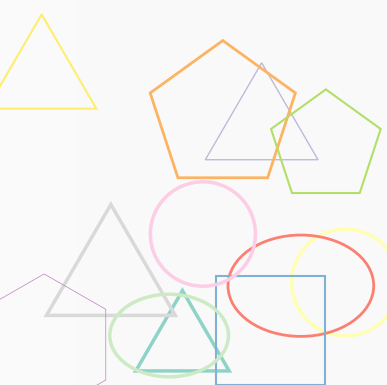[{"shape": "triangle", "thickness": 2.5, "radius": 0.7, "center": [0.471, 0.106]}, {"shape": "circle", "thickness": 2.5, "radius": 0.69, "center": [0.891, 0.266]}, {"shape": "triangle", "thickness": 1, "radius": 0.84, "center": [0.675, 0.669]}, {"shape": "oval", "thickness": 2, "radius": 0.94, "center": [0.776, 0.258]}, {"shape": "square", "thickness": 1.5, "radius": 0.7, "center": [0.698, 0.141]}, {"shape": "pentagon", "thickness": 2, "radius": 0.99, "center": [0.575, 0.698]}, {"shape": "pentagon", "thickness": 1.5, "radius": 0.74, "center": [0.841, 0.619]}, {"shape": "circle", "thickness": 2.5, "radius": 0.68, "center": [0.524, 0.392]}, {"shape": "triangle", "thickness": 2.5, "radius": 0.96, "center": [0.286, 0.277]}, {"shape": "hexagon", "thickness": 0.5, "radius": 0.92, "center": [0.114, 0.105]}, {"shape": "oval", "thickness": 2.5, "radius": 0.77, "center": [0.437, 0.129]}, {"shape": "triangle", "thickness": 1.5, "radius": 0.82, "center": [0.107, 0.799]}]